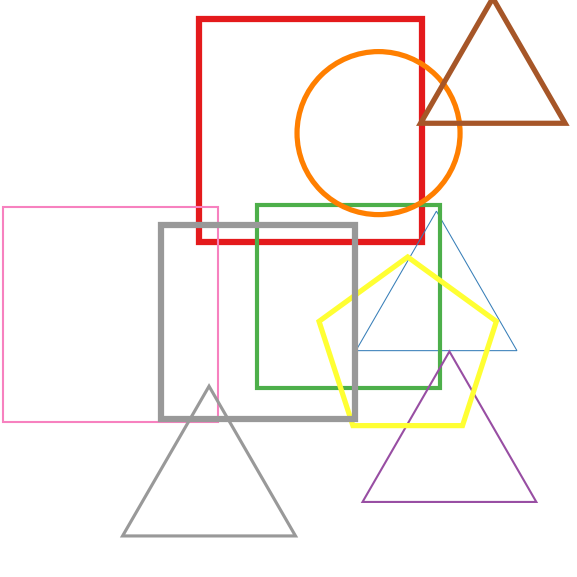[{"shape": "square", "thickness": 3, "radius": 0.97, "center": [0.537, 0.774]}, {"shape": "triangle", "thickness": 0.5, "radius": 0.81, "center": [0.756, 0.472]}, {"shape": "square", "thickness": 2, "radius": 0.79, "center": [0.604, 0.486]}, {"shape": "triangle", "thickness": 1, "radius": 0.87, "center": [0.778, 0.217]}, {"shape": "circle", "thickness": 2.5, "radius": 0.71, "center": [0.655, 0.769]}, {"shape": "pentagon", "thickness": 2.5, "radius": 0.81, "center": [0.706, 0.393]}, {"shape": "triangle", "thickness": 2.5, "radius": 0.72, "center": [0.853, 0.858]}, {"shape": "square", "thickness": 1, "radius": 0.93, "center": [0.191, 0.454]}, {"shape": "triangle", "thickness": 1.5, "radius": 0.86, "center": [0.362, 0.158]}, {"shape": "square", "thickness": 3, "radius": 0.84, "center": [0.447, 0.442]}]